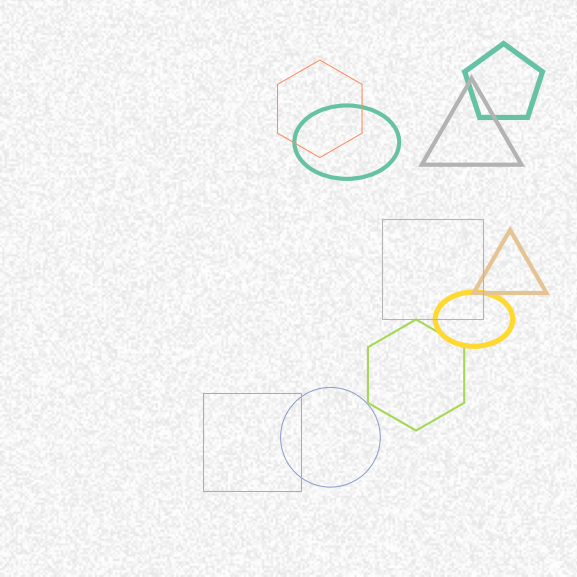[{"shape": "oval", "thickness": 2, "radius": 0.45, "center": [0.601, 0.753]}, {"shape": "pentagon", "thickness": 2.5, "radius": 0.35, "center": [0.872, 0.853]}, {"shape": "hexagon", "thickness": 0.5, "radius": 0.42, "center": [0.554, 0.811]}, {"shape": "circle", "thickness": 0.5, "radius": 0.43, "center": [0.572, 0.242]}, {"shape": "square", "thickness": 0.5, "radius": 0.42, "center": [0.436, 0.233]}, {"shape": "hexagon", "thickness": 1, "radius": 0.48, "center": [0.72, 0.35]}, {"shape": "oval", "thickness": 2.5, "radius": 0.34, "center": [0.821, 0.447]}, {"shape": "triangle", "thickness": 2, "radius": 0.36, "center": [0.883, 0.528]}, {"shape": "square", "thickness": 0.5, "radius": 0.44, "center": [0.749, 0.533]}, {"shape": "triangle", "thickness": 2, "radius": 0.5, "center": [0.817, 0.764]}]